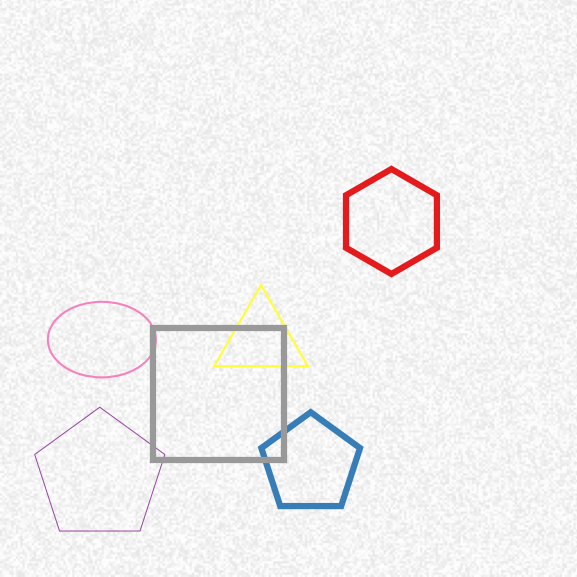[{"shape": "hexagon", "thickness": 3, "radius": 0.45, "center": [0.678, 0.616]}, {"shape": "pentagon", "thickness": 3, "radius": 0.45, "center": [0.538, 0.195]}, {"shape": "pentagon", "thickness": 0.5, "radius": 0.59, "center": [0.173, 0.175]}, {"shape": "triangle", "thickness": 1, "radius": 0.47, "center": [0.452, 0.412]}, {"shape": "oval", "thickness": 1, "radius": 0.47, "center": [0.176, 0.411]}, {"shape": "square", "thickness": 3, "radius": 0.57, "center": [0.379, 0.317]}]